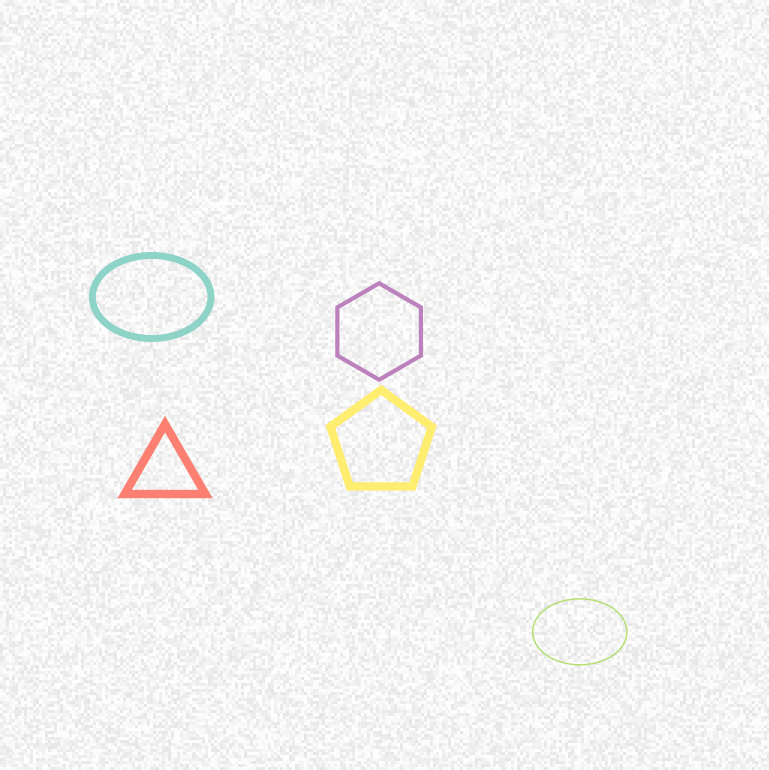[{"shape": "oval", "thickness": 2.5, "radius": 0.39, "center": [0.197, 0.614]}, {"shape": "triangle", "thickness": 3, "radius": 0.3, "center": [0.214, 0.389]}, {"shape": "oval", "thickness": 0.5, "radius": 0.31, "center": [0.753, 0.179]}, {"shape": "hexagon", "thickness": 1.5, "radius": 0.31, "center": [0.492, 0.569]}, {"shape": "pentagon", "thickness": 3, "radius": 0.35, "center": [0.495, 0.424]}]